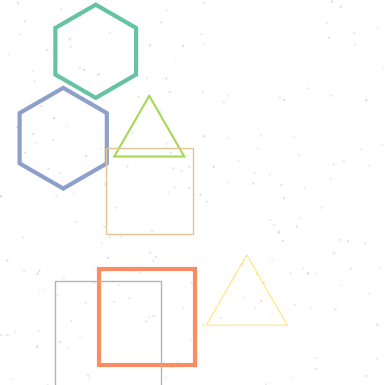[{"shape": "hexagon", "thickness": 3, "radius": 0.61, "center": [0.249, 0.867]}, {"shape": "square", "thickness": 3, "radius": 0.62, "center": [0.382, 0.177]}, {"shape": "hexagon", "thickness": 3, "radius": 0.65, "center": [0.164, 0.641]}, {"shape": "triangle", "thickness": 1.5, "radius": 0.53, "center": [0.388, 0.646]}, {"shape": "triangle", "thickness": 0.5, "radius": 0.61, "center": [0.641, 0.216]}, {"shape": "square", "thickness": 1, "radius": 0.56, "center": [0.389, 0.503]}, {"shape": "square", "thickness": 1, "radius": 0.69, "center": [0.28, 0.133]}]